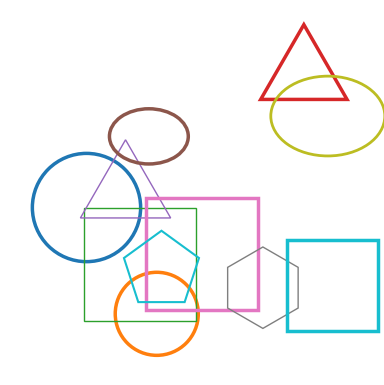[{"shape": "circle", "thickness": 2.5, "radius": 0.7, "center": [0.225, 0.461]}, {"shape": "circle", "thickness": 2.5, "radius": 0.54, "center": [0.407, 0.185]}, {"shape": "square", "thickness": 1, "radius": 0.73, "center": [0.364, 0.313]}, {"shape": "triangle", "thickness": 2.5, "radius": 0.65, "center": [0.789, 0.806]}, {"shape": "triangle", "thickness": 1, "radius": 0.68, "center": [0.326, 0.502]}, {"shape": "oval", "thickness": 2.5, "radius": 0.51, "center": [0.387, 0.646]}, {"shape": "square", "thickness": 2.5, "radius": 0.73, "center": [0.525, 0.341]}, {"shape": "hexagon", "thickness": 1, "radius": 0.53, "center": [0.683, 0.253]}, {"shape": "oval", "thickness": 2, "radius": 0.74, "center": [0.851, 0.699]}, {"shape": "square", "thickness": 2.5, "radius": 0.59, "center": [0.863, 0.259]}, {"shape": "pentagon", "thickness": 1.5, "radius": 0.51, "center": [0.419, 0.298]}]